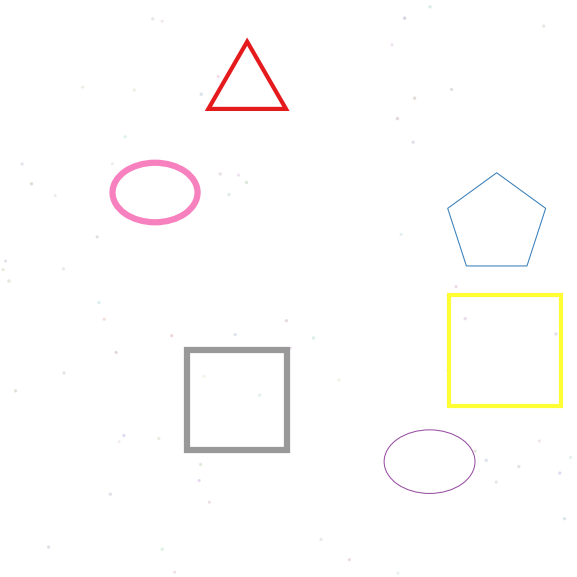[{"shape": "triangle", "thickness": 2, "radius": 0.39, "center": [0.428, 0.849]}, {"shape": "pentagon", "thickness": 0.5, "radius": 0.45, "center": [0.86, 0.611]}, {"shape": "oval", "thickness": 0.5, "radius": 0.39, "center": [0.744, 0.2]}, {"shape": "square", "thickness": 2, "radius": 0.48, "center": [0.875, 0.392]}, {"shape": "oval", "thickness": 3, "radius": 0.37, "center": [0.268, 0.666]}, {"shape": "square", "thickness": 3, "radius": 0.43, "center": [0.41, 0.306]}]